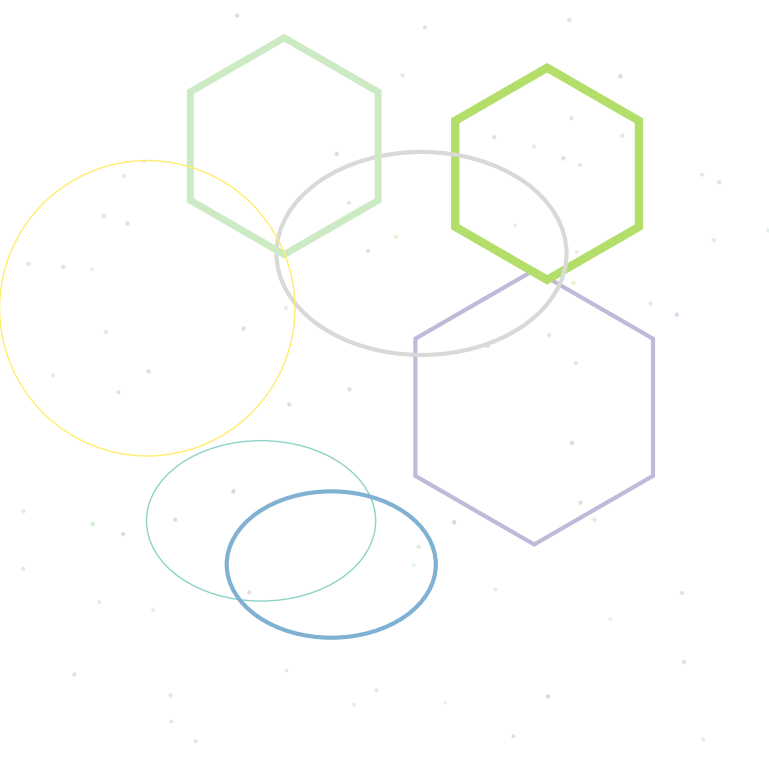[{"shape": "oval", "thickness": 0.5, "radius": 0.74, "center": [0.339, 0.324]}, {"shape": "hexagon", "thickness": 1.5, "radius": 0.89, "center": [0.694, 0.471]}, {"shape": "oval", "thickness": 1.5, "radius": 0.68, "center": [0.43, 0.267]}, {"shape": "hexagon", "thickness": 3, "radius": 0.69, "center": [0.711, 0.774]}, {"shape": "oval", "thickness": 1.5, "radius": 0.94, "center": [0.547, 0.671]}, {"shape": "hexagon", "thickness": 2.5, "radius": 0.7, "center": [0.369, 0.81]}, {"shape": "circle", "thickness": 0.5, "radius": 0.96, "center": [0.191, 0.6]}]